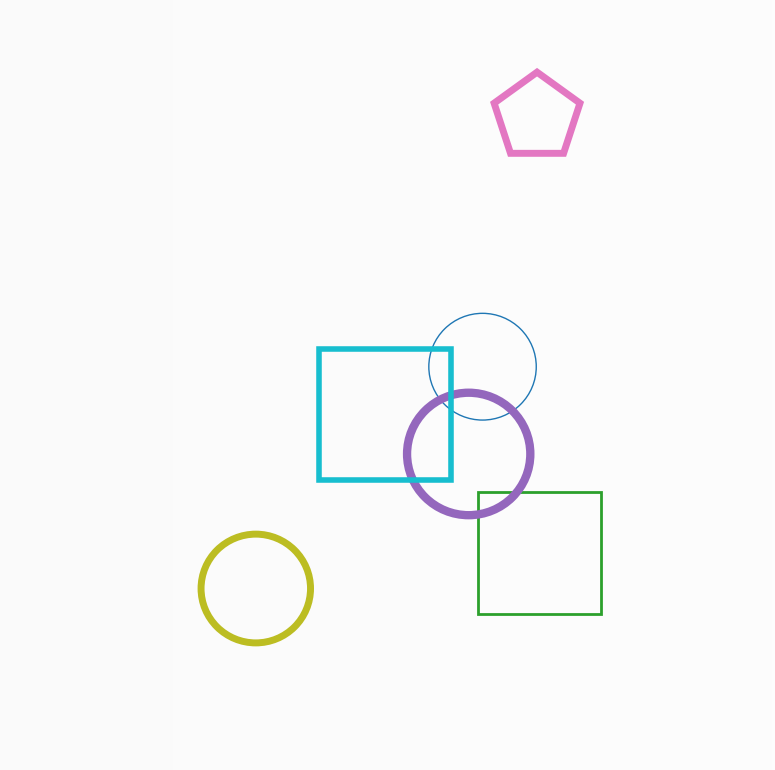[{"shape": "circle", "thickness": 0.5, "radius": 0.35, "center": [0.623, 0.524]}, {"shape": "square", "thickness": 1, "radius": 0.4, "center": [0.697, 0.282]}, {"shape": "circle", "thickness": 3, "radius": 0.4, "center": [0.605, 0.41]}, {"shape": "pentagon", "thickness": 2.5, "radius": 0.29, "center": [0.693, 0.848]}, {"shape": "circle", "thickness": 2.5, "radius": 0.35, "center": [0.33, 0.236]}, {"shape": "square", "thickness": 2, "radius": 0.43, "center": [0.497, 0.461]}]